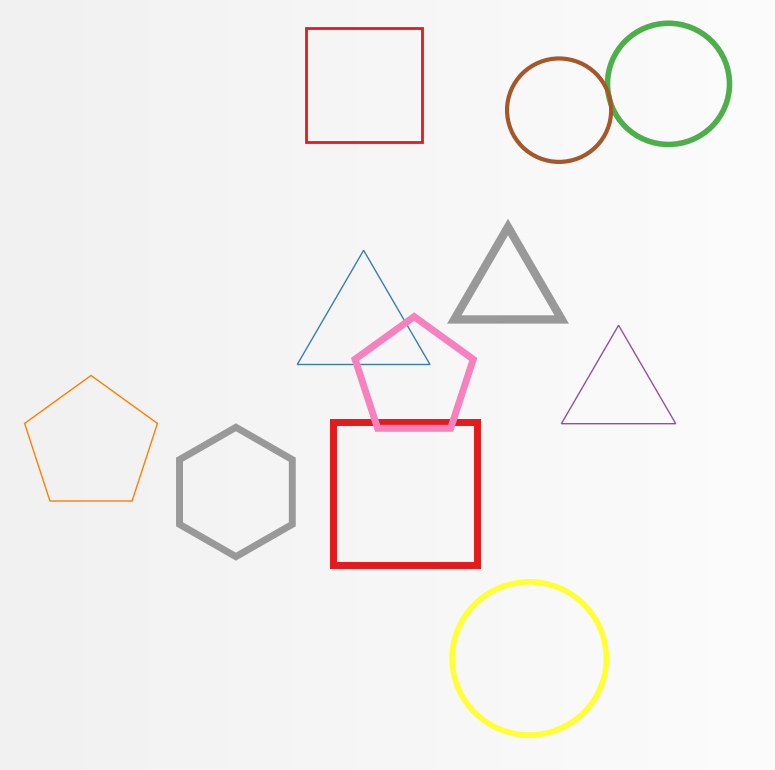[{"shape": "square", "thickness": 2.5, "radius": 0.46, "center": [0.523, 0.359]}, {"shape": "square", "thickness": 1, "radius": 0.37, "center": [0.47, 0.89]}, {"shape": "triangle", "thickness": 0.5, "radius": 0.49, "center": [0.469, 0.576]}, {"shape": "circle", "thickness": 2, "radius": 0.39, "center": [0.863, 0.891]}, {"shape": "triangle", "thickness": 0.5, "radius": 0.43, "center": [0.798, 0.492]}, {"shape": "pentagon", "thickness": 0.5, "radius": 0.45, "center": [0.117, 0.422]}, {"shape": "circle", "thickness": 2, "radius": 0.5, "center": [0.683, 0.145]}, {"shape": "circle", "thickness": 1.5, "radius": 0.34, "center": [0.721, 0.857]}, {"shape": "pentagon", "thickness": 2.5, "radius": 0.4, "center": [0.534, 0.509]}, {"shape": "triangle", "thickness": 3, "radius": 0.4, "center": [0.655, 0.625]}, {"shape": "hexagon", "thickness": 2.5, "radius": 0.42, "center": [0.304, 0.361]}]